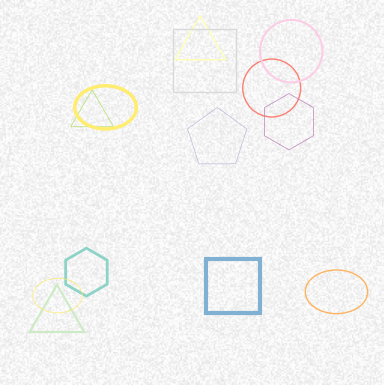[{"shape": "hexagon", "thickness": 2, "radius": 0.31, "center": [0.224, 0.293]}, {"shape": "triangle", "thickness": 1, "radius": 0.38, "center": [0.52, 0.883]}, {"shape": "pentagon", "thickness": 0.5, "radius": 0.41, "center": [0.564, 0.64]}, {"shape": "circle", "thickness": 1, "radius": 0.38, "center": [0.706, 0.771]}, {"shape": "square", "thickness": 3, "radius": 0.35, "center": [0.606, 0.257]}, {"shape": "oval", "thickness": 1, "radius": 0.41, "center": [0.874, 0.242]}, {"shape": "triangle", "thickness": 0.5, "radius": 0.32, "center": [0.239, 0.703]}, {"shape": "circle", "thickness": 1.5, "radius": 0.41, "center": [0.757, 0.867]}, {"shape": "square", "thickness": 1, "radius": 0.41, "center": [0.531, 0.842]}, {"shape": "hexagon", "thickness": 0.5, "radius": 0.37, "center": [0.751, 0.684]}, {"shape": "triangle", "thickness": 1.5, "radius": 0.41, "center": [0.148, 0.179]}, {"shape": "oval", "thickness": 2.5, "radius": 0.4, "center": [0.274, 0.721]}, {"shape": "oval", "thickness": 0.5, "radius": 0.32, "center": [0.15, 0.232]}]